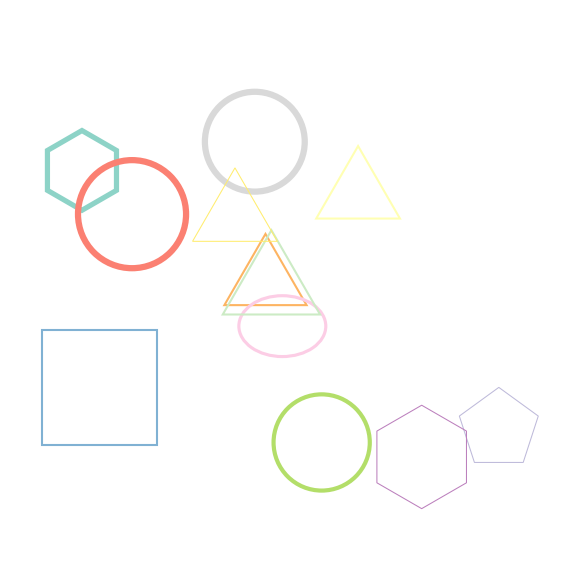[{"shape": "hexagon", "thickness": 2.5, "radius": 0.35, "center": [0.142, 0.704]}, {"shape": "triangle", "thickness": 1, "radius": 0.42, "center": [0.62, 0.663]}, {"shape": "pentagon", "thickness": 0.5, "radius": 0.36, "center": [0.864, 0.256]}, {"shape": "circle", "thickness": 3, "radius": 0.47, "center": [0.229, 0.628]}, {"shape": "square", "thickness": 1, "radius": 0.5, "center": [0.172, 0.328]}, {"shape": "triangle", "thickness": 1, "radius": 0.41, "center": [0.46, 0.512]}, {"shape": "circle", "thickness": 2, "radius": 0.42, "center": [0.557, 0.233]}, {"shape": "oval", "thickness": 1.5, "radius": 0.38, "center": [0.489, 0.434]}, {"shape": "circle", "thickness": 3, "radius": 0.43, "center": [0.441, 0.754]}, {"shape": "hexagon", "thickness": 0.5, "radius": 0.45, "center": [0.73, 0.208]}, {"shape": "triangle", "thickness": 1, "radius": 0.49, "center": [0.47, 0.503]}, {"shape": "triangle", "thickness": 0.5, "radius": 0.42, "center": [0.407, 0.624]}]